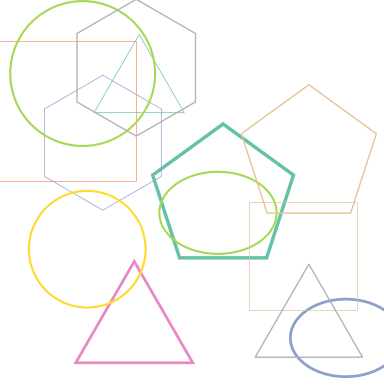[{"shape": "triangle", "thickness": 0.5, "radius": 0.68, "center": [0.361, 0.775]}, {"shape": "pentagon", "thickness": 2.5, "radius": 0.96, "center": [0.579, 0.486]}, {"shape": "square", "thickness": 0.5, "radius": 0.91, "center": [0.173, 0.712]}, {"shape": "hexagon", "thickness": 0.5, "radius": 0.88, "center": [0.267, 0.629]}, {"shape": "oval", "thickness": 2, "radius": 0.72, "center": [0.898, 0.122]}, {"shape": "triangle", "thickness": 2, "radius": 0.88, "center": [0.349, 0.145]}, {"shape": "oval", "thickness": 1.5, "radius": 0.76, "center": [0.566, 0.447]}, {"shape": "circle", "thickness": 1.5, "radius": 0.94, "center": [0.215, 0.809]}, {"shape": "circle", "thickness": 1.5, "radius": 0.76, "center": [0.227, 0.353]}, {"shape": "pentagon", "thickness": 1, "radius": 0.92, "center": [0.802, 0.596]}, {"shape": "square", "thickness": 0.5, "radius": 0.7, "center": [0.787, 0.335]}, {"shape": "triangle", "thickness": 1, "radius": 0.81, "center": [0.802, 0.153]}, {"shape": "hexagon", "thickness": 1, "radius": 0.89, "center": [0.354, 0.824]}]